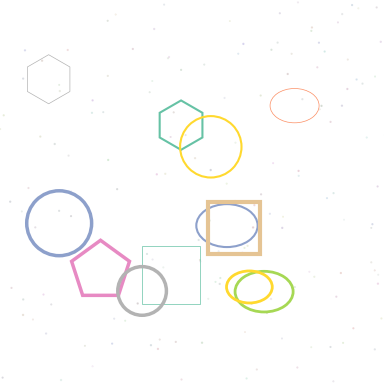[{"shape": "square", "thickness": 0.5, "radius": 0.38, "center": [0.444, 0.285]}, {"shape": "hexagon", "thickness": 1.5, "radius": 0.32, "center": [0.47, 0.675]}, {"shape": "oval", "thickness": 0.5, "radius": 0.32, "center": [0.765, 0.726]}, {"shape": "oval", "thickness": 1.5, "radius": 0.4, "center": [0.59, 0.414]}, {"shape": "circle", "thickness": 2.5, "radius": 0.42, "center": [0.154, 0.42]}, {"shape": "pentagon", "thickness": 2.5, "radius": 0.4, "center": [0.261, 0.297]}, {"shape": "oval", "thickness": 2, "radius": 0.38, "center": [0.686, 0.242]}, {"shape": "oval", "thickness": 2, "radius": 0.3, "center": [0.648, 0.255]}, {"shape": "circle", "thickness": 1.5, "radius": 0.4, "center": [0.548, 0.619]}, {"shape": "square", "thickness": 3, "radius": 0.34, "center": [0.607, 0.407]}, {"shape": "hexagon", "thickness": 0.5, "radius": 0.32, "center": [0.126, 0.794]}, {"shape": "circle", "thickness": 2.5, "radius": 0.32, "center": [0.369, 0.244]}]